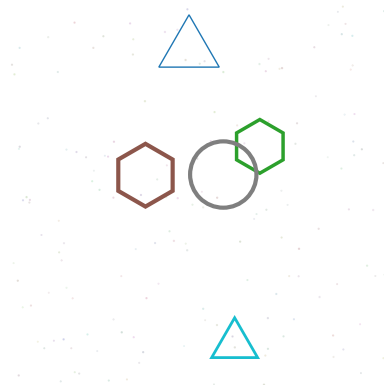[{"shape": "triangle", "thickness": 1, "radius": 0.45, "center": [0.491, 0.871]}, {"shape": "hexagon", "thickness": 2.5, "radius": 0.35, "center": [0.675, 0.62]}, {"shape": "hexagon", "thickness": 3, "radius": 0.41, "center": [0.378, 0.545]}, {"shape": "circle", "thickness": 3, "radius": 0.43, "center": [0.58, 0.547]}, {"shape": "triangle", "thickness": 2, "radius": 0.34, "center": [0.609, 0.106]}]